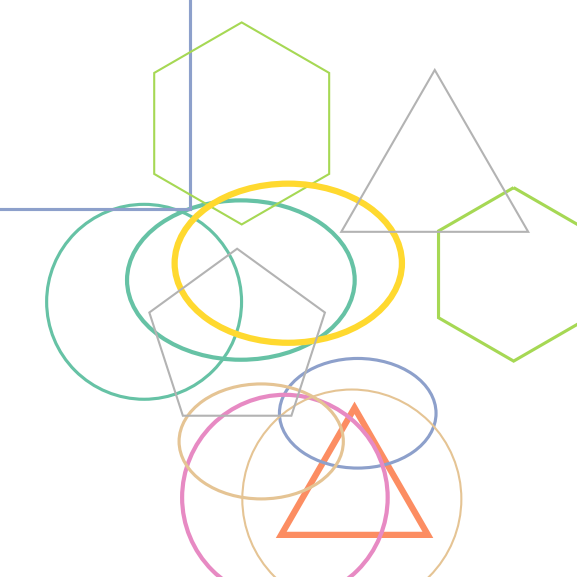[{"shape": "oval", "thickness": 2, "radius": 0.99, "center": [0.417, 0.514]}, {"shape": "circle", "thickness": 1.5, "radius": 0.84, "center": [0.25, 0.477]}, {"shape": "triangle", "thickness": 3, "radius": 0.73, "center": [0.614, 0.146]}, {"shape": "square", "thickness": 1.5, "radius": 0.91, "center": [0.146, 0.821]}, {"shape": "oval", "thickness": 1.5, "radius": 0.68, "center": [0.619, 0.284]}, {"shape": "circle", "thickness": 2, "radius": 0.89, "center": [0.493, 0.138]}, {"shape": "hexagon", "thickness": 1, "radius": 0.87, "center": [0.419, 0.785]}, {"shape": "hexagon", "thickness": 1.5, "radius": 0.75, "center": [0.889, 0.524]}, {"shape": "oval", "thickness": 3, "radius": 0.98, "center": [0.499, 0.543]}, {"shape": "oval", "thickness": 1.5, "radius": 0.71, "center": [0.452, 0.235]}, {"shape": "circle", "thickness": 1, "radius": 0.95, "center": [0.609, 0.135]}, {"shape": "pentagon", "thickness": 1, "radius": 0.8, "center": [0.411, 0.409]}, {"shape": "triangle", "thickness": 1, "radius": 0.93, "center": [0.753, 0.691]}]